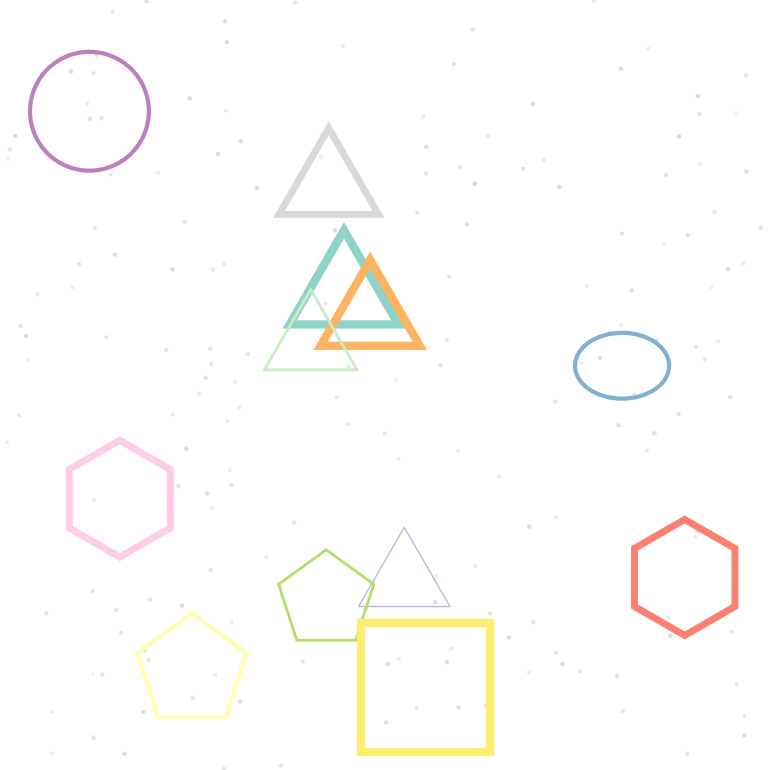[{"shape": "triangle", "thickness": 3, "radius": 0.41, "center": [0.447, 0.619]}, {"shape": "pentagon", "thickness": 1.5, "radius": 0.37, "center": [0.249, 0.129]}, {"shape": "triangle", "thickness": 0.5, "radius": 0.34, "center": [0.525, 0.247]}, {"shape": "hexagon", "thickness": 2.5, "radius": 0.38, "center": [0.889, 0.25]}, {"shape": "oval", "thickness": 1.5, "radius": 0.31, "center": [0.808, 0.525]}, {"shape": "triangle", "thickness": 3, "radius": 0.37, "center": [0.481, 0.588]}, {"shape": "pentagon", "thickness": 1, "radius": 0.32, "center": [0.424, 0.221]}, {"shape": "hexagon", "thickness": 2.5, "radius": 0.38, "center": [0.156, 0.352]}, {"shape": "triangle", "thickness": 2.5, "radius": 0.37, "center": [0.427, 0.759]}, {"shape": "circle", "thickness": 1.5, "radius": 0.39, "center": [0.116, 0.856]}, {"shape": "triangle", "thickness": 1, "radius": 0.35, "center": [0.404, 0.554]}, {"shape": "square", "thickness": 3, "radius": 0.42, "center": [0.553, 0.107]}]